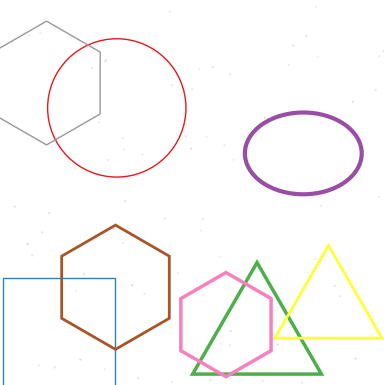[{"shape": "circle", "thickness": 1, "radius": 0.9, "center": [0.303, 0.72]}, {"shape": "square", "thickness": 1, "radius": 0.73, "center": [0.153, 0.131]}, {"shape": "triangle", "thickness": 2.5, "radius": 0.97, "center": [0.668, 0.125]}, {"shape": "oval", "thickness": 3, "radius": 0.76, "center": [0.788, 0.602]}, {"shape": "triangle", "thickness": 2, "radius": 0.8, "center": [0.853, 0.202]}, {"shape": "hexagon", "thickness": 2, "radius": 0.81, "center": [0.3, 0.254]}, {"shape": "hexagon", "thickness": 2.5, "radius": 0.68, "center": [0.587, 0.157]}, {"shape": "hexagon", "thickness": 1, "radius": 0.8, "center": [0.121, 0.784]}]